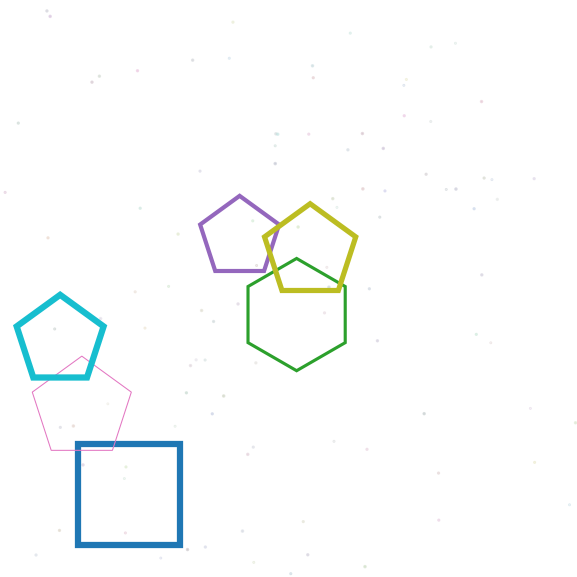[{"shape": "square", "thickness": 3, "radius": 0.44, "center": [0.223, 0.143]}, {"shape": "hexagon", "thickness": 1.5, "radius": 0.49, "center": [0.514, 0.454]}, {"shape": "pentagon", "thickness": 2, "radius": 0.36, "center": [0.415, 0.588]}, {"shape": "pentagon", "thickness": 0.5, "radius": 0.45, "center": [0.142, 0.292]}, {"shape": "pentagon", "thickness": 2.5, "radius": 0.42, "center": [0.537, 0.563]}, {"shape": "pentagon", "thickness": 3, "radius": 0.4, "center": [0.104, 0.409]}]